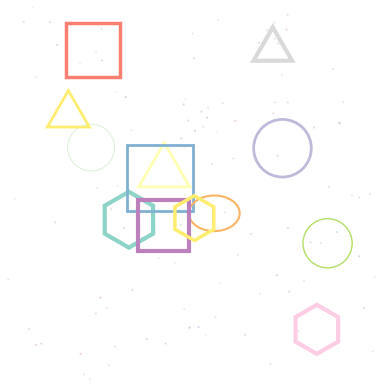[{"shape": "hexagon", "thickness": 3, "radius": 0.36, "center": [0.335, 0.429]}, {"shape": "triangle", "thickness": 2, "radius": 0.38, "center": [0.427, 0.553]}, {"shape": "circle", "thickness": 2, "radius": 0.37, "center": [0.734, 0.615]}, {"shape": "square", "thickness": 2.5, "radius": 0.35, "center": [0.241, 0.87]}, {"shape": "square", "thickness": 2, "radius": 0.43, "center": [0.415, 0.537]}, {"shape": "oval", "thickness": 1.5, "radius": 0.33, "center": [0.556, 0.446]}, {"shape": "circle", "thickness": 1, "radius": 0.32, "center": [0.851, 0.368]}, {"shape": "hexagon", "thickness": 3, "radius": 0.32, "center": [0.823, 0.145]}, {"shape": "triangle", "thickness": 3, "radius": 0.29, "center": [0.709, 0.871]}, {"shape": "square", "thickness": 3, "radius": 0.33, "center": [0.425, 0.415]}, {"shape": "circle", "thickness": 0.5, "radius": 0.3, "center": [0.237, 0.617]}, {"shape": "hexagon", "thickness": 2.5, "radius": 0.29, "center": [0.505, 0.433]}, {"shape": "triangle", "thickness": 2, "radius": 0.32, "center": [0.178, 0.702]}]